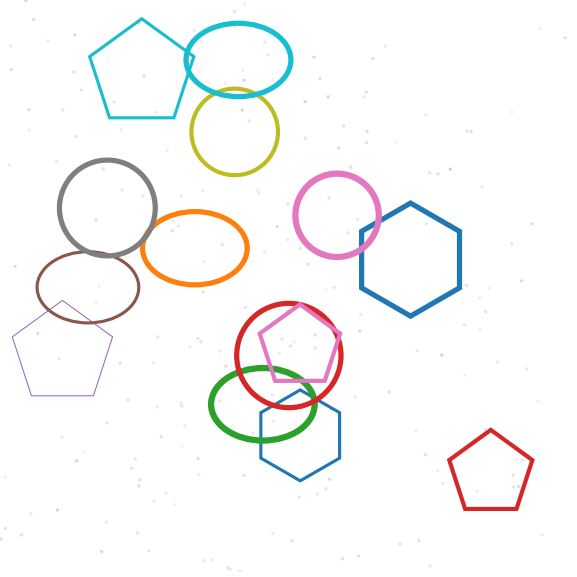[{"shape": "hexagon", "thickness": 2.5, "radius": 0.49, "center": [0.711, 0.55]}, {"shape": "hexagon", "thickness": 1.5, "radius": 0.39, "center": [0.52, 0.245]}, {"shape": "oval", "thickness": 2.5, "radius": 0.45, "center": [0.337, 0.569]}, {"shape": "oval", "thickness": 3, "radius": 0.45, "center": [0.455, 0.299]}, {"shape": "circle", "thickness": 2.5, "radius": 0.45, "center": [0.5, 0.384]}, {"shape": "pentagon", "thickness": 2, "radius": 0.38, "center": [0.85, 0.179]}, {"shape": "pentagon", "thickness": 0.5, "radius": 0.46, "center": [0.108, 0.388]}, {"shape": "oval", "thickness": 1.5, "radius": 0.44, "center": [0.152, 0.502]}, {"shape": "circle", "thickness": 3, "radius": 0.36, "center": [0.584, 0.626]}, {"shape": "pentagon", "thickness": 2, "radius": 0.37, "center": [0.519, 0.399]}, {"shape": "circle", "thickness": 2.5, "radius": 0.41, "center": [0.186, 0.639]}, {"shape": "circle", "thickness": 2, "radius": 0.37, "center": [0.406, 0.771]}, {"shape": "oval", "thickness": 2.5, "radius": 0.45, "center": [0.413, 0.895]}, {"shape": "pentagon", "thickness": 1.5, "radius": 0.47, "center": [0.245, 0.872]}]